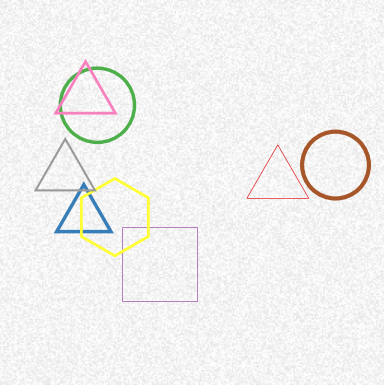[{"shape": "triangle", "thickness": 0.5, "radius": 0.46, "center": [0.722, 0.531]}, {"shape": "triangle", "thickness": 2.5, "radius": 0.41, "center": [0.218, 0.439]}, {"shape": "circle", "thickness": 2.5, "radius": 0.48, "center": [0.253, 0.727]}, {"shape": "square", "thickness": 0.5, "radius": 0.48, "center": [0.414, 0.314]}, {"shape": "hexagon", "thickness": 2, "radius": 0.5, "center": [0.298, 0.436]}, {"shape": "circle", "thickness": 3, "radius": 0.43, "center": [0.871, 0.571]}, {"shape": "triangle", "thickness": 2, "radius": 0.45, "center": [0.222, 0.751]}, {"shape": "triangle", "thickness": 1.5, "radius": 0.45, "center": [0.17, 0.55]}]